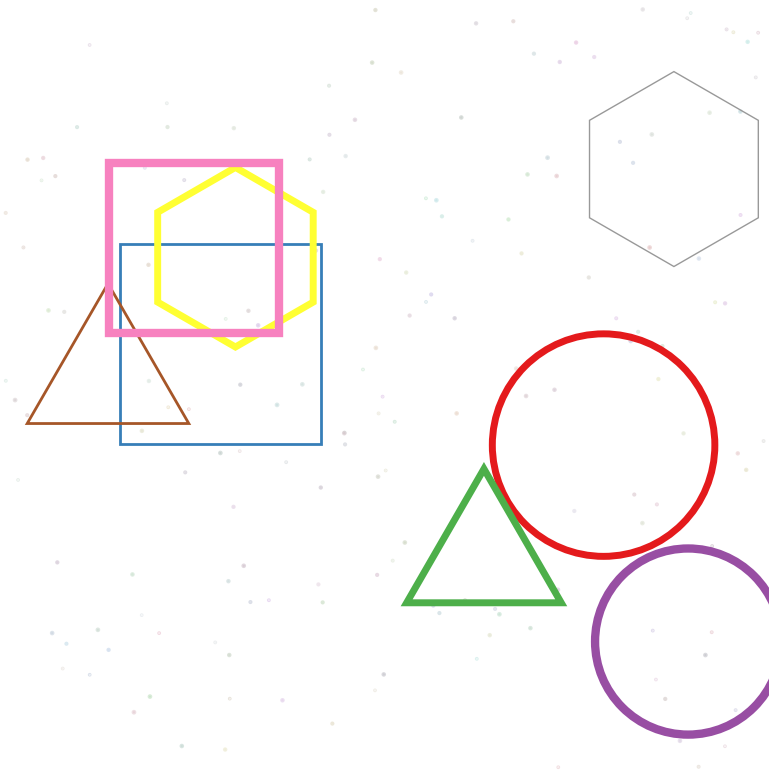[{"shape": "circle", "thickness": 2.5, "radius": 0.72, "center": [0.784, 0.422]}, {"shape": "square", "thickness": 1, "radius": 0.65, "center": [0.287, 0.553]}, {"shape": "triangle", "thickness": 2.5, "radius": 0.58, "center": [0.629, 0.275]}, {"shape": "circle", "thickness": 3, "radius": 0.6, "center": [0.894, 0.167]}, {"shape": "hexagon", "thickness": 2.5, "radius": 0.58, "center": [0.306, 0.666]}, {"shape": "triangle", "thickness": 1, "radius": 0.61, "center": [0.14, 0.511]}, {"shape": "square", "thickness": 3, "radius": 0.55, "center": [0.252, 0.678]}, {"shape": "hexagon", "thickness": 0.5, "radius": 0.63, "center": [0.875, 0.78]}]